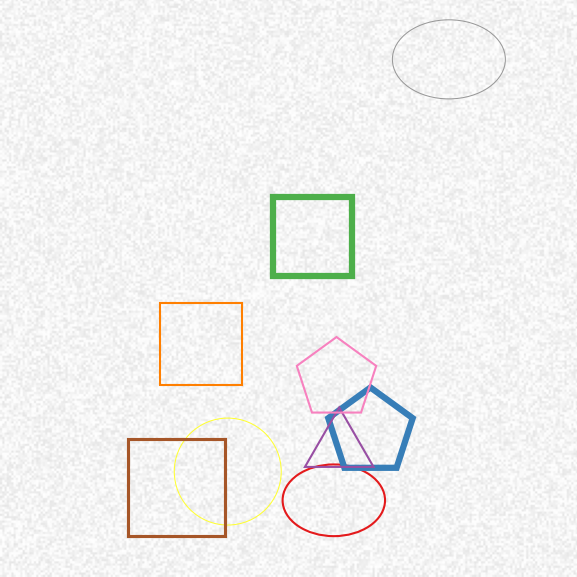[{"shape": "oval", "thickness": 1, "radius": 0.44, "center": [0.578, 0.133]}, {"shape": "pentagon", "thickness": 3, "radius": 0.38, "center": [0.642, 0.251]}, {"shape": "square", "thickness": 3, "radius": 0.34, "center": [0.541, 0.589]}, {"shape": "triangle", "thickness": 1, "radius": 0.34, "center": [0.587, 0.225]}, {"shape": "square", "thickness": 1, "radius": 0.36, "center": [0.348, 0.403]}, {"shape": "circle", "thickness": 0.5, "radius": 0.46, "center": [0.394, 0.183]}, {"shape": "square", "thickness": 1.5, "radius": 0.42, "center": [0.306, 0.155]}, {"shape": "pentagon", "thickness": 1, "radius": 0.36, "center": [0.583, 0.343]}, {"shape": "oval", "thickness": 0.5, "radius": 0.49, "center": [0.777, 0.896]}]